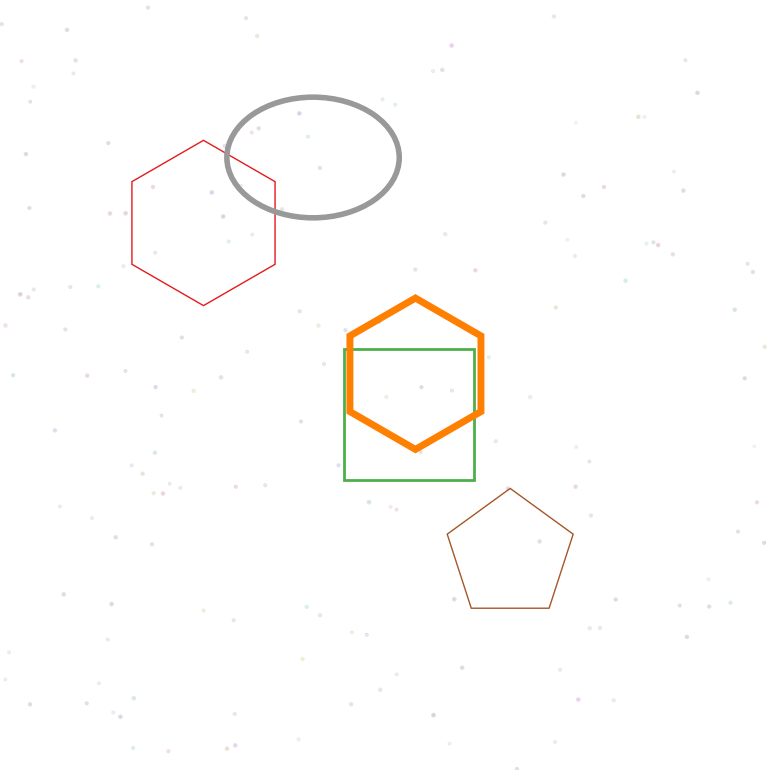[{"shape": "hexagon", "thickness": 0.5, "radius": 0.54, "center": [0.264, 0.71]}, {"shape": "square", "thickness": 1, "radius": 0.42, "center": [0.531, 0.462]}, {"shape": "hexagon", "thickness": 2.5, "radius": 0.49, "center": [0.54, 0.515]}, {"shape": "pentagon", "thickness": 0.5, "radius": 0.43, "center": [0.663, 0.28]}, {"shape": "oval", "thickness": 2, "radius": 0.56, "center": [0.407, 0.795]}]